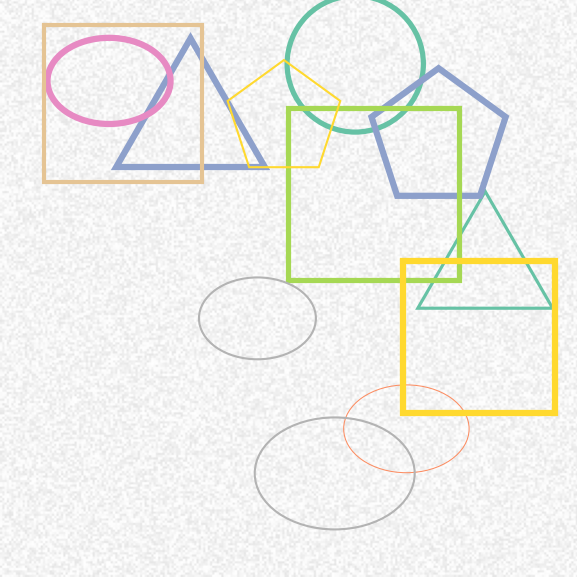[{"shape": "circle", "thickness": 2.5, "radius": 0.59, "center": [0.615, 0.888]}, {"shape": "triangle", "thickness": 1.5, "radius": 0.67, "center": [0.84, 0.533]}, {"shape": "oval", "thickness": 0.5, "radius": 0.54, "center": [0.704, 0.257]}, {"shape": "triangle", "thickness": 3, "radius": 0.74, "center": [0.33, 0.784]}, {"shape": "pentagon", "thickness": 3, "radius": 0.61, "center": [0.759, 0.759]}, {"shape": "oval", "thickness": 3, "radius": 0.53, "center": [0.189, 0.859]}, {"shape": "square", "thickness": 2.5, "radius": 0.74, "center": [0.647, 0.663]}, {"shape": "pentagon", "thickness": 1, "radius": 0.51, "center": [0.492, 0.793]}, {"shape": "square", "thickness": 3, "radius": 0.66, "center": [0.83, 0.416]}, {"shape": "square", "thickness": 2, "radius": 0.68, "center": [0.213, 0.82]}, {"shape": "oval", "thickness": 1, "radius": 0.69, "center": [0.58, 0.179]}, {"shape": "oval", "thickness": 1, "radius": 0.51, "center": [0.446, 0.448]}]